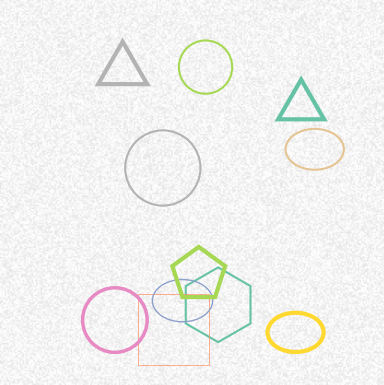[{"shape": "hexagon", "thickness": 1.5, "radius": 0.49, "center": [0.567, 0.208]}, {"shape": "triangle", "thickness": 3, "radius": 0.34, "center": [0.782, 0.725]}, {"shape": "square", "thickness": 0.5, "radius": 0.46, "center": [0.451, 0.144]}, {"shape": "oval", "thickness": 1, "radius": 0.39, "center": [0.474, 0.219]}, {"shape": "circle", "thickness": 2.5, "radius": 0.42, "center": [0.298, 0.169]}, {"shape": "circle", "thickness": 1.5, "radius": 0.35, "center": [0.534, 0.826]}, {"shape": "pentagon", "thickness": 3, "radius": 0.36, "center": [0.516, 0.287]}, {"shape": "oval", "thickness": 3, "radius": 0.36, "center": [0.768, 0.137]}, {"shape": "oval", "thickness": 1.5, "radius": 0.38, "center": [0.817, 0.612]}, {"shape": "triangle", "thickness": 3, "radius": 0.37, "center": [0.319, 0.818]}, {"shape": "circle", "thickness": 1.5, "radius": 0.49, "center": [0.423, 0.564]}]